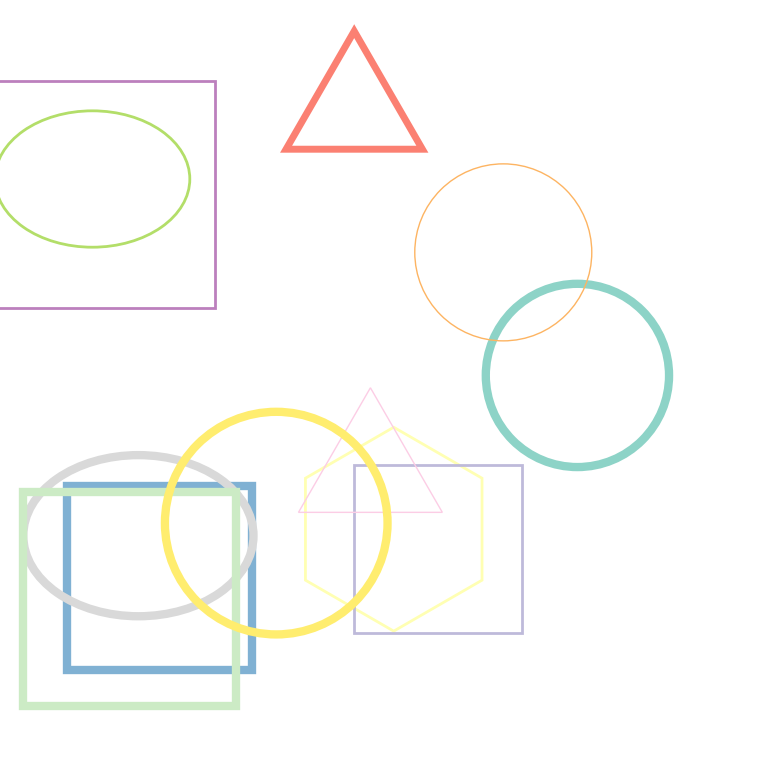[{"shape": "circle", "thickness": 3, "radius": 0.59, "center": [0.75, 0.512]}, {"shape": "hexagon", "thickness": 1, "radius": 0.66, "center": [0.511, 0.313]}, {"shape": "square", "thickness": 1, "radius": 0.55, "center": [0.569, 0.287]}, {"shape": "triangle", "thickness": 2.5, "radius": 0.51, "center": [0.46, 0.857]}, {"shape": "square", "thickness": 3, "radius": 0.6, "center": [0.207, 0.249]}, {"shape": "circle", "thickness": 0.5, "radius": 0.57, "center": [0.654, 0.672]}, {"shape": "oval", "thickness": 1, "radius": 0.63, "center": [0.12, 0.768]}, {"shape": "triangle", "thickness": 0.5, "radius": 0.54, "center": [0.481, 0.389]}, {"shape": "oval", "thickness": 3, "radius": 0.75, "center": [0.18, 0.304]}, {"shape": "square", "thickness": 1, "radius": 0.74, "center": [0.132, 0.747]}, {"shape": "square", "thickness": 3, "radius": 0.69, "center": [0.168, 0.222]}, {"shape": "circle", "thickness": 3, "radius": 0.72, "center": [0.359, 0.321]}]